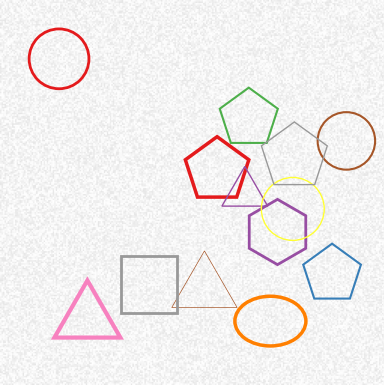[{"shape": "circle", "thickness": 2, "radius": 0.39, "center": [0.153, 0.847]}, {"shape": "pentagon", "thickness": 2.5, "radius": 0.43, "center": [0.564, 0.558]}, {"shape": "pentagon", "thickness": 1.5, "radius": 0.39, "center": [0.863, 0.288]}, {"shape": "pentagon", "thickness": 1.5, "radius": 0.4, "center": [0.646, 0.693]}, {"shape": "triangle", "thickness": 1, "radius": 0.34, "center": [0.636, 0.499]}, {"shape": "hexagon", "thickness": 2, "radius": 0.42, "center": [0.721, 0.397]}, {"shape": "oval", "thickness": 2.5, "radius": 0.46, "center": [0.702, 0.166]}, {"shape": "circle", "thickness": 1, "radius": 0.41, "center": [0.76, 0.457]}, {"shape": "triangle", "thickness": 0.5, "radius": 0.49, "center": [0.531, 0.25]}, {"shape": "circle", "thickness": 1.5, "radius": 0.37, "center": [0.9, 0.634]}, {"shape": "triangle", "thickness": 3, "radius": 0.49, "center": [0.227, 0.173]}, {"shape": "pentagon", "thickness": 1, "radius": 0.45, "center": [0.765, 0.593]}, {"shape": "square", "thickness": 2, "radius": 0.36, "center": [0.388, 0.261]}]